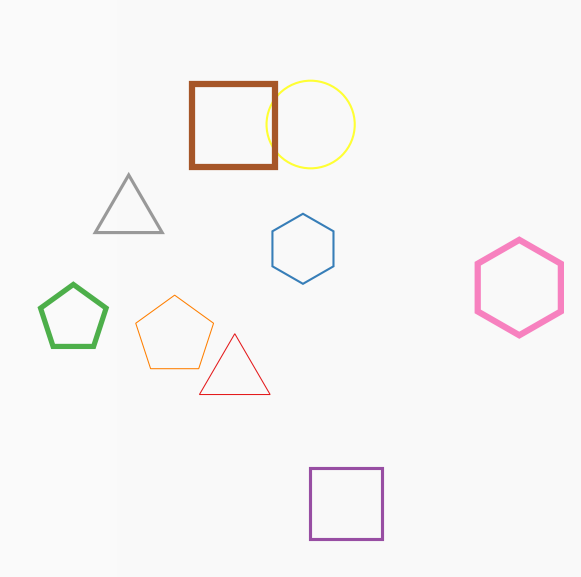[{"shape": "triangle", "thickness": 0.5, "radius": 0.35, "center": [0.404, 0.351]}, {"shape": "hexagon", "thickness": 1, "radius": 0.3, "center": [0.521, 0.568]}, {"shape": "pentagon", "thickness": 2.5, "radius": 0.3, "center": [0.126, 0.447]}, {"shape": "square", "thickness": 1.5, "radius": 0.31, "center": [0.596, 0.127]}, {"shape": "pentagon", "thickness": 0.5, "radius": 0.35, "center": [0.3, 0.418]}, {"shape": "circle", "thickness": 1, "radius": 0.38, "center": [0.534, 0.784]}, {"shape": "square", "thickness": 3, "radius": 0.36, "center": [0.402, 0.782]}, {"shape": "hexagon", "thickness": 3, "radius": 0.41, "center": [0.893, 0.501]}, {"shape": "triangle", "thickness": 1.5, "radius": 0.33, "center": [0.221, 0.63]}]